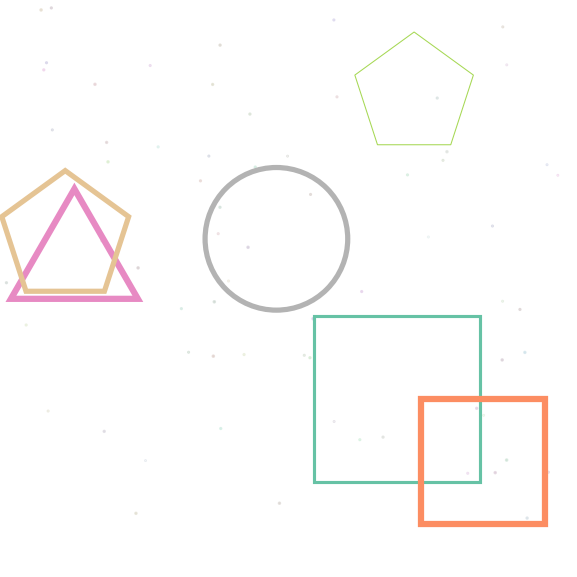[{"shape": "square", "thickness": 1.5, "radius": 0.72, "center": [0.687, 0.309]}, {"shape": "square", "thickness": 3, "radius": 0.54, "center": [0.837, 0.2]}, {"shape": "triangle", "thickness": 3, "radius": 0.63, "center": [0.129, 0.545]}, {"shape": "pentagon", "thickness": 0.5, "radius": 0.54, "center": [0.717, 0.836]}, {"shape": "pentagon", "thickness": 2.5, "radius": 0.58, "center": [0.113, 0.588]}, {"shape": "circle", "thickness": 2.5, "radius": 0.62, "center": [0.479, 0.586]}]